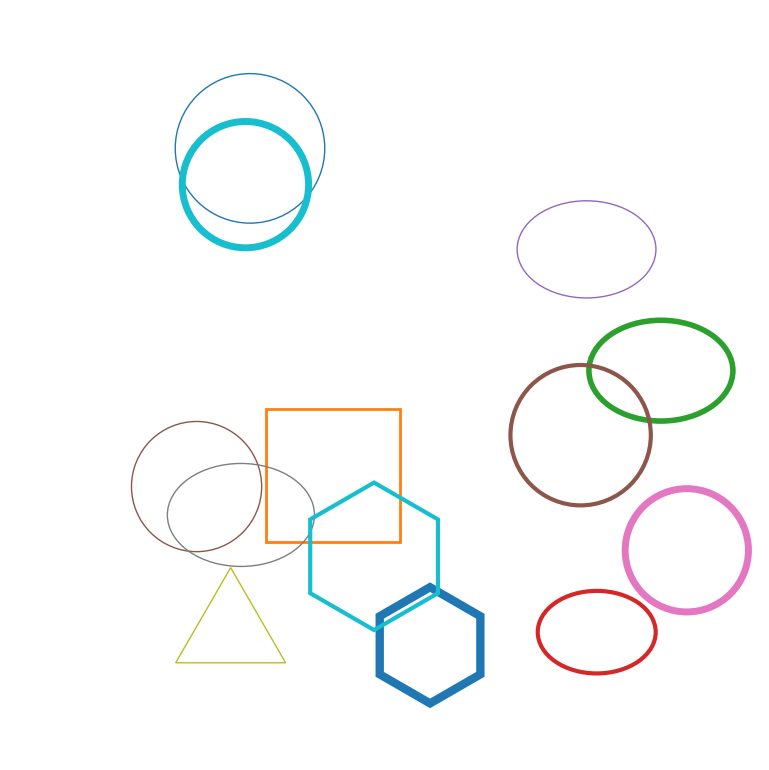[{"shape": "hexagon", "thickness": 3, "radius": 0.38, "center": [0.559, 0.162]}, {"shape": "circle", "thickness": 0.5, "radius": 0.49, "center": [0.325, 0.807]}, {"shape": "square", "thickness": 1, "radius": 0.43, "center": [0.433, 0.382]}, {"shape": "oval", "thickness": 2, "radius": 0.47, "center": [0.858, 0.519]}, {"shape": "oval", "thickness": 1.5, "radius": 0.38, "center": [0.775, 0.179]}, {"shape": "oval", "thickness": 0.5, "radius": 0.45, "center": [0.762, 0.676]}, {"shape": "circle", "thickness": 0.5, "radius": 0.42, "center": [0.255, 0.368]}, {"shape": "circle", "thickness": 1.5, "radius": 0.46, "center": [0.754, 0.435]}, {"shape": "circle", "thickness": 2.5, "radius": 0.4, "center": [0.892, 0.285]}, {"shape": "oval", "thickness": 0.5, "radius": 0.48, "center": [0.313, 0.331]}, {"shape": "triangle", "thickness": 0.5, "radius": 0.41, "center": [0.3, 0.18]}, {"shape": "circle", "thickness": 2.5, "radius": 0.41, "center": [0.319, 0.76]}, {"shape": "hexagon", "thickness": 1.5, "radius": 0.48, "center": [0.486, 0.278]}]